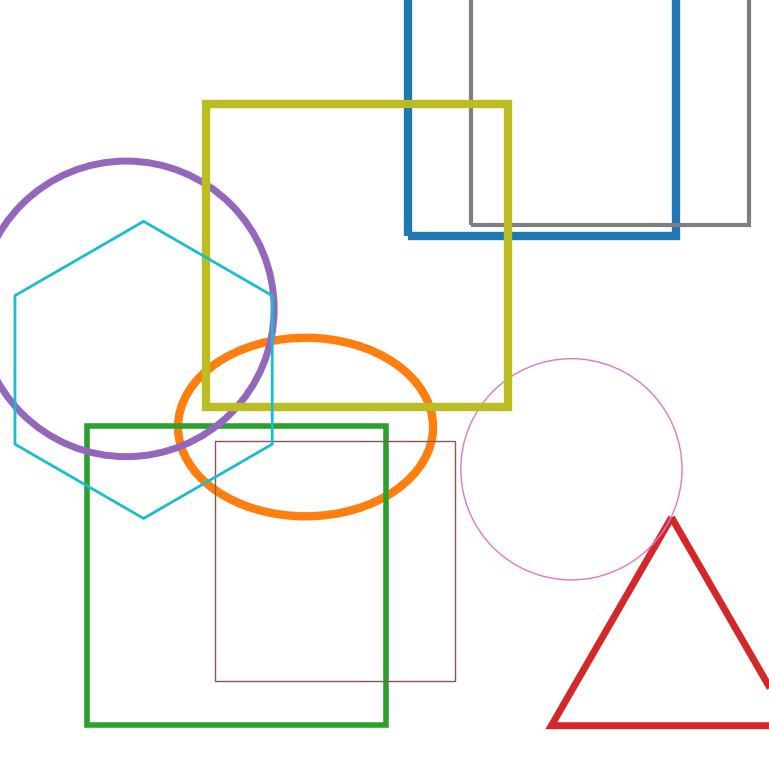[{"shape": "square", "thickness": 3, "radius": 0.87, "center": [0.704, 0.868]}, {"shape": "oval", "thickness": 3, "radius": 0.83, "center": [0.397, 0.445]}, {"shape": "square", "thickness": 2, "radius": 0.97, "center": [0.307, 0.253]}, {"shape": "triangle", "thickness": 2.5, "radius": 0.9, "center": [0.872, 0.148]}, {"shape": "circle", "thickness": 2.5, "radius": 0.96, "center": [0.164, 0.599]}, {"shape": "square", "thickness": 0.5, "radius": 0.78, "center": [0.435, 0.272]}, {"shape": "circle", "thickness": 0.5, "radius": 0.72, "center": [0.742, 0.391]}, {"shape": "square", "thickness": 1.5, "radius": 0.9, "center": [0.792, 0.889]}, {"shape": "square", "thickness": 3, "radius": 0.98, "center": [0.463, 0.668]}, {"shape": "hexagon", "thickness": 1, "radius": 0.96, "center": [0.186, 0.52]}]